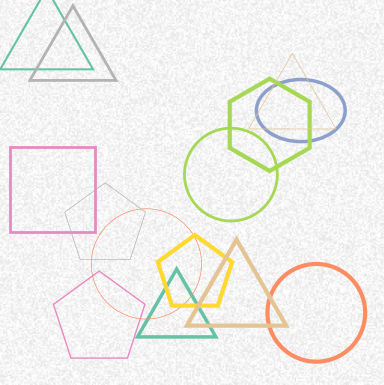[{"shape": "triangle", "thickness": 1.5, "radius": 0.7, "center": [0.121, 0.89]}, {"shape": "triangle", "thickness": 2.5, "radius": 0.59, "center": [0.459, 0.184]}, {"shape": "circle", "thickness": 0.5, "radius": 0.72, "center": [0.38, 0.315]}, {"shape": "circle", "thickness": 3, "radius": 0.63, "center": [0.822, 0.187]}, {"shape": "oval", "thickness": 2.5, "radius": 0.58, "center": [0.781, 0.713]}, {"shape": "square", "thickness": 2, "radius": 0.55, "center": [0.136, 0.507]}, {"shape": "pentagon", "thickness": 1, "radius": 0.62, "center": [0.258, 0.171]}, {"shape": "circle", "thickness": 2, "radius": 0.6, "center": [0.6, 0.547]}, {"shape": "hexagon", "thickness": 3, "radius": 0.6, "center": [0.7, 0.676]}, {"shape": "pentagon", "thickness": 3, "radius": 0.51, "center": [0.506, 0.288]}, {"shape": "triangle", "thickness": 0.5, "radius": 0.66, "center": [0.759, 0.73]}, {"shape": "triangle", "thickness": 3, "radius": 0.75, "center": [0.614, 0.229]}, {"shape": "pentagon", "thickness": 0.5, "radius": 0.55, "center": [0.273, 0.415]}, {"shape": "triangle", "thickness": 2, "radius": 0.65, "center": [0.189, 0.856]}]